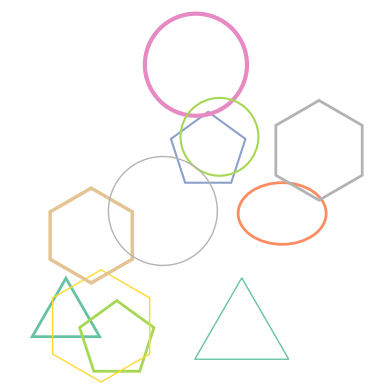[{"shape": "triangle", "thickness": 2, "radius": 0.51, "center": [0.171, 0.176]}, {"shape": "triangle", "thickness": 1, "radius": 0.7, "center": [0.628, 0.137]}, {"shape": "oval", "thickness": 2, "radius": 0.57, "center": [0.733, 0.445]}, {"shape": "pentagon", "thickness": 1.5, "radius": 0.51, "center": [0.541, 0.608]}, {"shape": "circle", "thickness": 3, "radius": 0.66, "center": [0.509, 0.832]}, {"shape": "pentagon", "thickness": 2, "radius": 0.51, "center": [0.303, 0.118]}, {"shape": "circle", "thickness": 1.5, "radius": 0.51, "center": [0.57, 0.645]}, {"shape": "hexagon", "thickness": 1, "radius": 0.73, "center": [0.263, 0.153]}, {"shape": "hexagon", "thickness": 2.5, "radius": 0.62, "center": [0.237, 0.388]}, {"shape": "circle", "thickness": 1, "radius": 0.71, "center": [0.423, 0.452]}, {"shape": "hexagon", "thickness": 2, "radius": 0.65, "center": [0.829, 0.61]}]